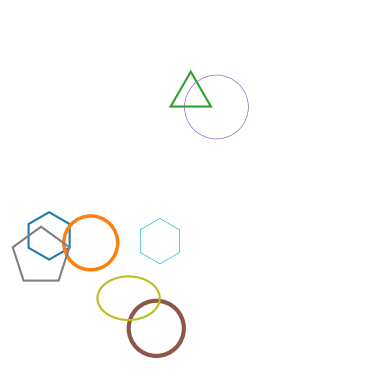[{"shape": "hexagon", "thickness": 1.5, "radius": 0.31, "center": [0.128, 0.387]}, {"shape": "circle", "thickness": 2.5, "radius": 0.35, "center": [0.236, 0.369]}, {"shape": "triangle", "thickness": 1.5, "radius": 0.3, "center": [0.496, 0.753]}, {"shape": "circle", "thickness": 0.5, "radius": 0.41, "center": [0.562, 0.722]}, {"shape": "circle", "thickness": 3, "radius": 0.36, "center": [0.406, 0.147]}, {"shape": "pentagon", "thickness": 1.5, "radius": 0.39, "center": [0.107, 0.334]}, {"shape": "oval", "thickness": 1.5, "radius": 0.4, "center": [0.334, 0.225]}, {"shape": "hexagon", "thickness": 0.5, "radius": 0.29, "center": [0.415, 0.374]}]